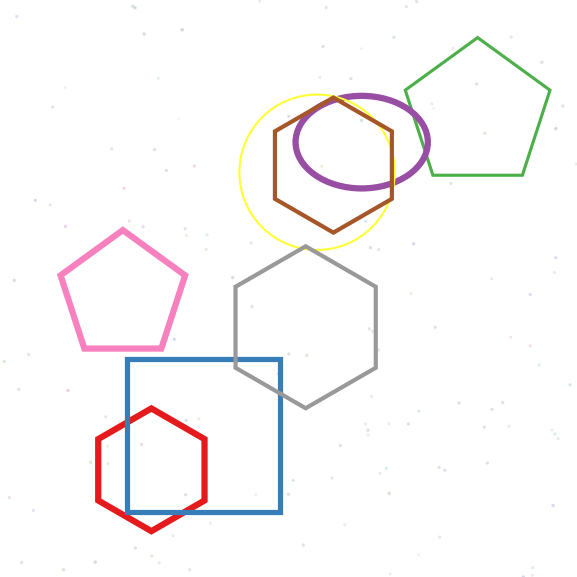[{"shape": "hexagon", "thickness": 3, "radius": 0.53, "center": [0.262, 0.186]}, {"shape": "square", "thickness": 2.5, "radius": 0.66, "center": [0.352, 0.246]}, {"shape": "pentagon", "thickness": 1.5, "radius": 0.66, "center": [0.827, 0.802]}, {"shape": "oval", "thickness": 3, "radius": 0.57, "center": [0.626, 0.753]}, {"shape": "circle", "thickness": 1, "radius": 0.67, "center": [0.549, 0.701]}, {"shape": "hexagon", "thickness": 2, "radius": 0.58, "center": [0.577, 0.713]}, {"shape": "pentagon", "thickness": 3, "radius": 0.57, "center": [0.213, 0.487]}, {"shape": "hexagon", "thickness": 2, "radius": 0.7, "center": [0.529, 0.432]}]